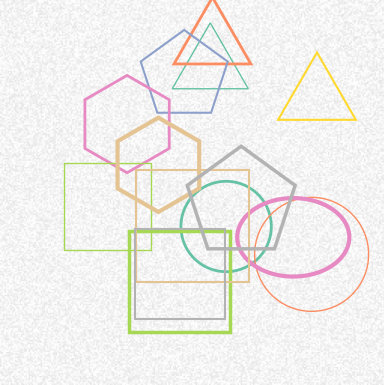[{"shape": "circle", "thickness": 2, "radius": 0.59, "center": [0.587, 0.412]}, {"shape": "triangle", "thickness": 1, "radius": 0.57, "center": [0.546, 0.827]}, {"shape": "circle", "thickness": 1, "radius": 0.74, "center": [0.809, 0.339]}, {"shape": "triangle", "thickness": 2, "radius": 0.58, "center": [0.552, 0.892]}, {"shape": "pentagon", "thickness": 1.5, "radius": 0.59, "center": [0.478, 0.803]}, {"shape": "oval", "thickness": 3, "radius": 0.73, "center": [0.762, 0.384]}, {"shape": "hexagon", "thickness": 2, "radius": 0.63, "center": [0.33, 0.678]}, {"shape": "square", "thickness": 1, "radius": 0.56, "center": [0.28, 0.463]}, {"shape": "square", "thickness": 2.5, "radius": 0.66, "center": [0.466, 0.269]}, {"shape": "triangle", "thickness": 1.5, "radius": 0.58, "center": [0.823, 0.747]}, {"shape": "hexagon", "thickness": 3, "radius": 0.61, "center": [0.411, 0.572]}, {"shape": "square", "thickness": 1.5, "radius": 0.73, "center": [0.5, 0.413]}, {"shape": "square", "thickness": 1.5, "radius": 0.58, "center": [0.468, 0.288]}, {"shape": "pentagon", "thickness": 2.5, "radius": 0.74, "center": [0.626, 0.473]}]